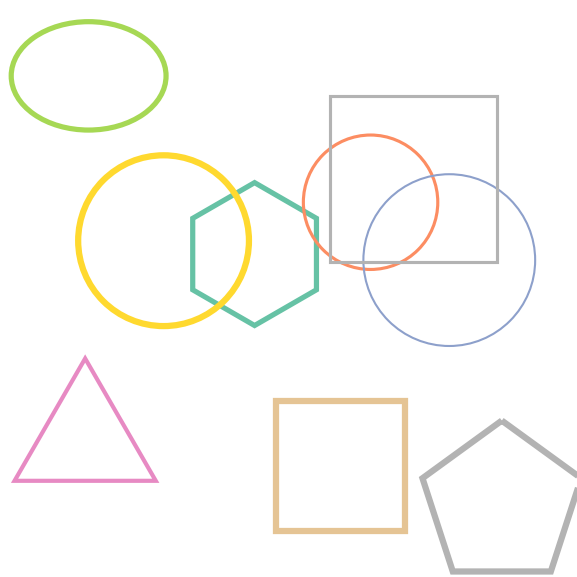[{"shape": "hexagon", "thickness": 2.5, "radius": 0.62, "center": [0.441, 0.559]}, {"shape": "circle", "thickness": 1.5, "radius": 0.58, "center": [0.642, 0.649]}, {"shape": "circle", "thickness": 1, "radius": 0.74, "center": [0.778, 0.549]}, {"shape": "triangle", "thickness": 2, "radius": 0.71, "center": [0.147, 0.237]}, {"shape": "oval", "thickness": 2.5, "radius": 0.67, "center": [0.153, 0.868]}, {"shape": "circle", "thickness": 3, "radius": 0.74, "center": [0.283, 0.582]}, {"shape": "square", "thickness": 3, "radius": 0.56, "center": [0.589, 0.192]}, {"shape": "square", "thickness": 1.5, "radius": 0.72, "center": [0.716, 0.689]}, {"shape": "pentagon", "thickness": 3, "radius": 0.72, "center": [0.869, 0.126]}]